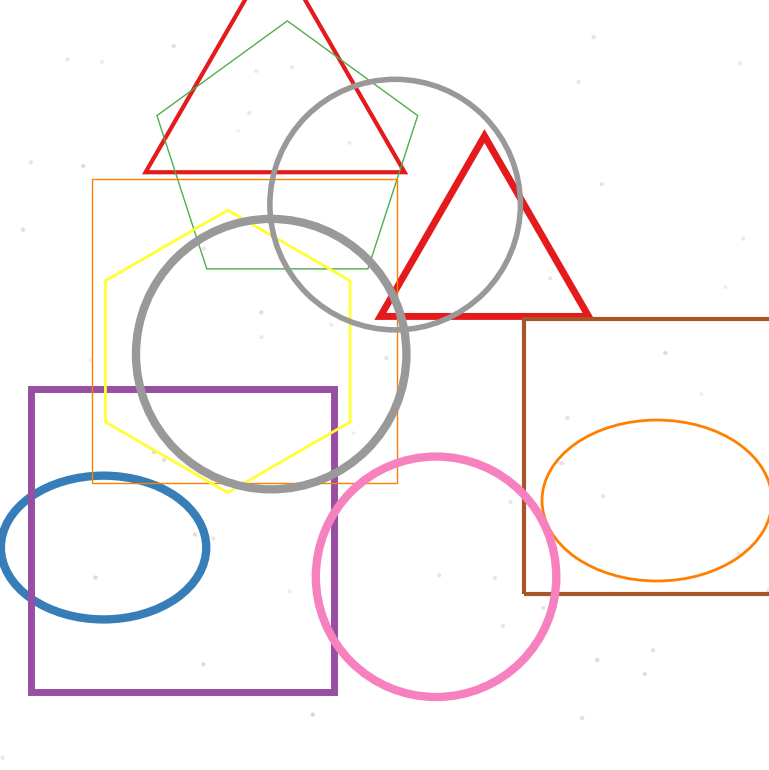[{"shape": "triangle", "thickness": 1.5, "radius": 0.97, "center": [0.357, 0.873]}, {"shape": "triangle", "thickness": 2.5, "radius": 0.78, "center": [0.629, 0.667]}, {"shape": "oval", "thickness": 3, "radius": 0.67, "center": [0.134, 0.289]}, {"shape": "pentagon", "thickness": 0.5, "radius": 0.89, "center": [0.373, 0.795]}, {"shape": "square", "thickness": 2.5, "radius": 0.98, "center": [0.237, 0.298]}, {"shape": "oval", "thickness": 1, "radius": 0.75, "center": [0.853, 0.35]}, {"shape": "square", "thickness": 0.5, "radius": 0.99, "center": [0.318, 0.57]}, {"shape": "hexagon", "thickness": 1, "radius": 0.92, "center": [0.296, 0.544]}, {"shape": "square", "thickness": 1.5, "radius": 0.89, "center": [0.858, 0.407]}, {"shape": "circle", "thickness": 3, "radius": 0.78, "center": [0.566, 0.251]}, {"shape": "circle", "thickness": 2, "radius": 0.81, "center": [0.513, 0.734]}, {"shape": "circle", "thickness": 3, "radius": 0.88, "center": [0.352, 0.54]}]